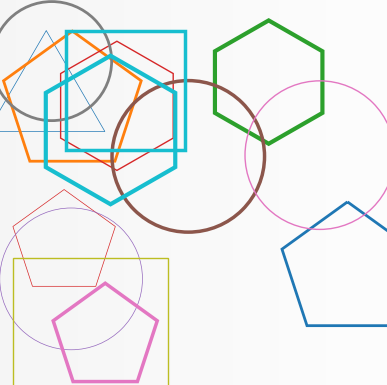[{"shape": "triangle", "thickness": 0.5, "radius": 0.87, "center": [0.119, 0.746]}, {"shape": "pentagon", "thickness": 2, "radius": 0.89, "center": [0.897, 0.298]}, {"shape": "pentagon", "thickness": 2, "radius": 0.93, "center": [0.187, 0.732]}, {"shape": "hexagon", "thickness": 3, "radius": 0.8, "center": [0.693, 0.787]}, {"shape": "hexagon", "thickness": 1, "radius": 0.84, "center": [0.302, 0.725]}, {"shape": "pentagon", "thickness": 0.5, "radius": 0.69, "center": [0.165, 0.369]}, {"shape": "circle", "thickness": 0.5, "radius": 0.92, "center": [0.184, 0.276]}, {"shape": "circle", "thickness": 2.5, "radius": 0.98, "center": [0.486, 0.594]}, {"shape": "pentagon", "thickness": 2.5, "radius": 0.71, "center": [0.272, 0.123]}, {"shape": "circle", "thickness": 1, "radius": 0.96, "center": [0.825, 0.597]}, {"shape": "circle", "thickness": 2, "radius": 0.77, "center": [0.133, 0.841]}, {"shape": "square", "thickness": 1, "radius": 1.0, "center": [0.233, 0.131]}, {"shape": "square", "thickness": 2.5, "radius": 0.77, "center": [0.323, 0.765]}, {"shape": "hexagon", "thickness": 3, "radius": 0.96, "center": [0.285, 0.662]}]